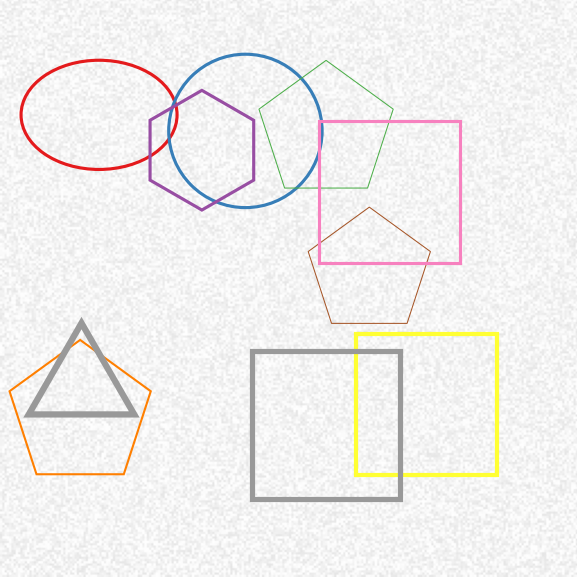[{"shape": "oval", "thickness": 1.5, "radius": 0.68, "center": [0.172, 0.8]}, {"shape": "circle", "thickness": 1.5, "radius": 0.66, "center": [0.425, 0.772]}, {"shape": "pentagon", "thickness": 0.5, "radius": 0.61, "center": [0.565, 0.772]}, {"shape": "hexagon", "thickness": 1.5, "radius": 0.52, "center": [0.35, 0.739]}, {"shape": "pentagon", "thickness": 1, "radius": 0.64, "center": [0.139, 0.282]}, {"shape": "square", "thickness": 2, "radius": 0.61, "center": [0.738, 0.299]}, {"shape": "pentagon", "thickness": 0.5, "radius": 0.56, "center": [0.639, 0.529]}, {"shape": "square", "thickness": 1.5, "radius": 0.61, "center": [0.675, 0.667]}, {"shape": "triangle", "thickness": 3, "radius": 0.53, "center": [0.141, 0.334]}, {"shape": "square", "thickness": 2.5, "radius": 0.64, "center": [0.564, 0.263]}]